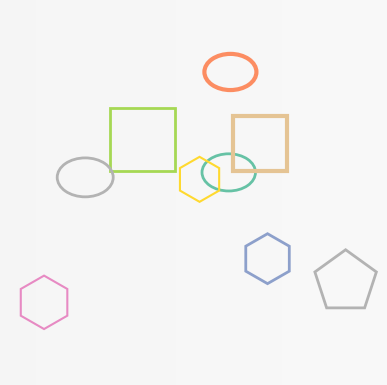[{"shape": "oval", "thickness": 2, "radius": 0.34, "center": [0.59, 0.552]}, {"shape": "oval", "thickness": 3, "radius": 0.34, "center": [0.595, 0.813]}, {"shape": "hexagon", "thickness": 2, "radius": 0.32, "center": [0.69, 0.328]}, {"shape": "hexagon", "thickness": 1.5, "radius": 0.35, "center": [0.114, 0.215]}, {"shape": "square", "thickness": 2, "radius": 0.41, "center": [0.368, 0.638]}, {"shape": "hexagon", "thickness": 1.5, "radius": 0.29, "center": [0.515, 0.534]}, {"shape": "square", "thickness": 3, "radius": 0.35, "center": [0.671, 0.627]}, {"shape": "oval", "thickness": 2, "radius": 0.36, "center": [0.22, 0.539]}, {"shape": "pentagon", "thickness": 2, "radius": 0.42, "center": [0.892, 0.268]}]